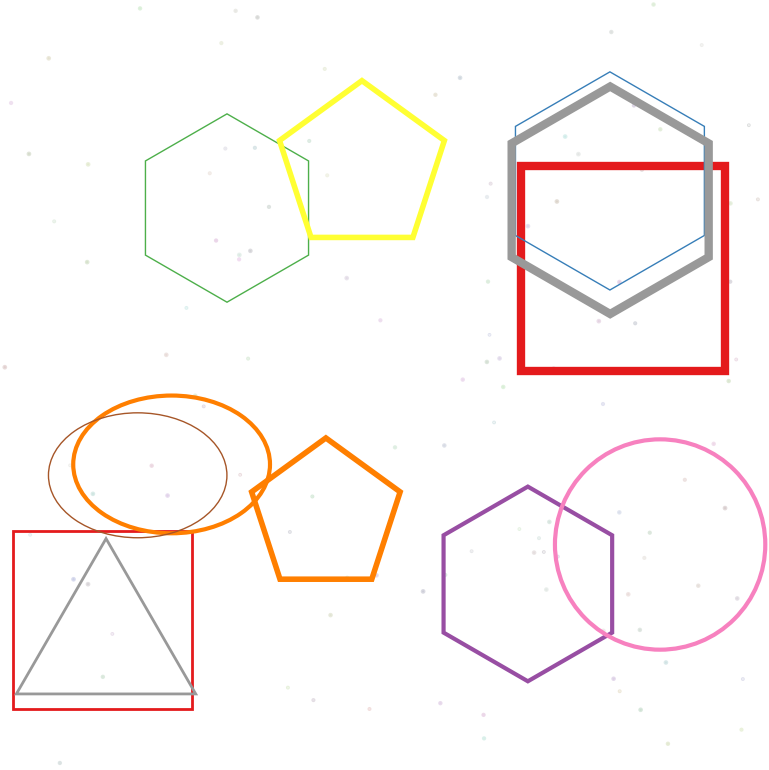[{"shape": "square", "thickness": 3, "radius": 0.66, "center": [0.809, 0.651]}, {"shape": "square", "thickness": 1, "radius": 0.58, "center": [0.133, 0.195]}, {"shape": "hexagon", "thickness": 0.5, "radius": 0.71, "center": [0.792, 0.765]}, {"shape": "hexagon", "thickness": 0.5, "radius": 0.61, "center": [0.295, 0.73]}, {"shape": "hexagon", "thickness": 1.5, "radius": 0.63, "center": [0.686, 0.242]}, {"shape": "oval", "thickness": 1.5, "radius": 0.64, "center": [0.223, 0.397]}, {"shape": "pentagon", "thickness": 2, "radius": 0.51, "center": [0.423, 0.33]}, {"shape": "pentagon", "thickness": 2, "radius": 0.56, "center": [0.47, 0.783]}, {"shape": "oval", "thickness": 0.5, "radius": 0.58, "center": [0.179, 0.383]}, {"shape": "circle", "thickness": 1.5, "radius": 0.68, "center": [0.857, 0.293]}, {"shape": "triangle", "thickness": 1, "radius": 0.67, "center": [0.138, 0.166]}, {"shape": "hexagon", "thickness": 3, "radius": 0.74, "center": [0.792, 0.74]}]